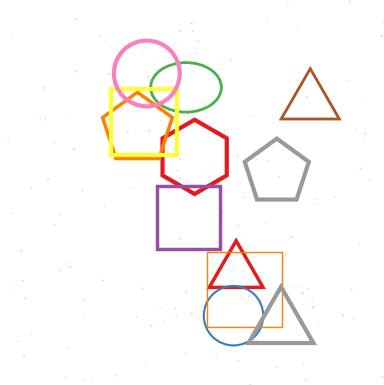[{"shape": "triangle", "thickness": 2.5, "radius": 0.4, "center": [0.613, 0.294]}, {"shape": "hexagon", "thickness": 3, "radius": 0.48, "center": [0.506, 0.593]}, {"shape": "circle", "thickness": 1.5, "radius": 0.39, "center": [0.607, 0.18]}, {"shape": "oval", "thickness": 2, "radius": 0.46, "center": [0.483, 0.773]}, {"shape": "square", "thickness": 2.5, "radius": 0.41, "center": [0.489, 0.435]}, {"shape": "square", "thickness": 1, "radius": 0.49, "center": [0.636, 0.248]}, {"shape": "pentagon", "thickness": 2.5, "radius": 0.48, "center": [0.357, 0.665]}, {"shape": "square", "thickness": 3, "radius": 0.43, "center": [0.374, 0.683]}, {"shape": "triangle", "thickness": 2, "radius": 0.44, "center": [0.806, 0.735]}, {"shape": "circle", "thickness": 3, "radius": 0.43, "center": [0.381, 0.809]}, {"shape": "pentagon", "thickness": 3, "radius": 0.44, "center": [0.719, 0.552]}, {"shape": "triangle", "thickness": 3, "radius": 0.49, "center": [0.73, 0.158]}]